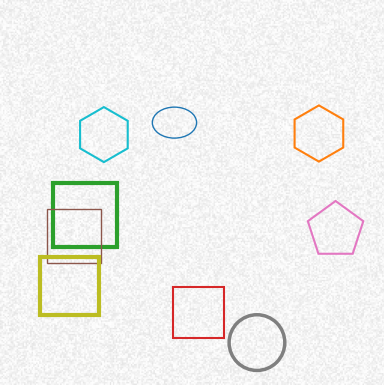[{"shape": "oval", "thickness": 1, "radius": 0.29, "center": [0.453, 0.682]}, {"shape": "hexagon", "thickness": 1.5, "radius": 0.36, "center": [0.828, 0.653]}, {"shape": "square", "thickness": 3, "radius": 0.42, "center": [0.22, 0.441]}, {"shape": "square", "thickness": 1.5, "radius": 0.33, "center": [0.517, 0.189]}, {"shape": "square", "thickness": 1, "radius": 0.35, "center": [0.193, 0.386]}, {"shape": "pentagon", "thickness": 1.5, "radius": 0.38, "center": [0.872, 0.402]}, {"shape": "circle", "thickness": 2.5, "radius": 0.36, "center": [0.667, 0.11]}, {"shape": "square", "thickness": 3, "radius": 0.38, "center": [0.181, 0.257]}, {"shape": "hexagon", "thickness": 1.5, "radius": 0.36, "center": [0.27, 0.65]}]